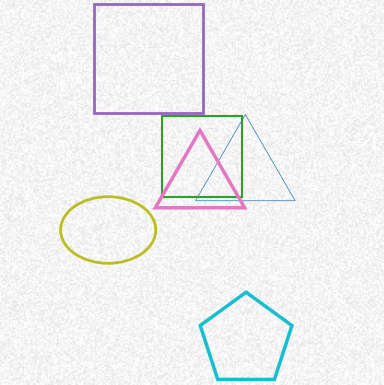[{"shape": "triangle", "thickness": 0.5, "radius": 0.75, "center": [0.637, 0.553]}, {"shape": "square", "thickness": 1.5, "radius": 0.52, "center": [0.525, 0.593]}, {"shape": "square", "thickness": 2, "radius": 0.71, "center": [0.385, 0.849]}, {"shape": "triangle", "thickness": 2.5, "radius": 0.67, "center": [0.519, 0.527]}, {"shape": "oval", "thickness": 2, "radius": 0.62, "center": [0.281, 0.403]}, {"shape": "pentagon", "thickness": 2.5, "radius": 0.63, "center": [0.639, 0.116]}]